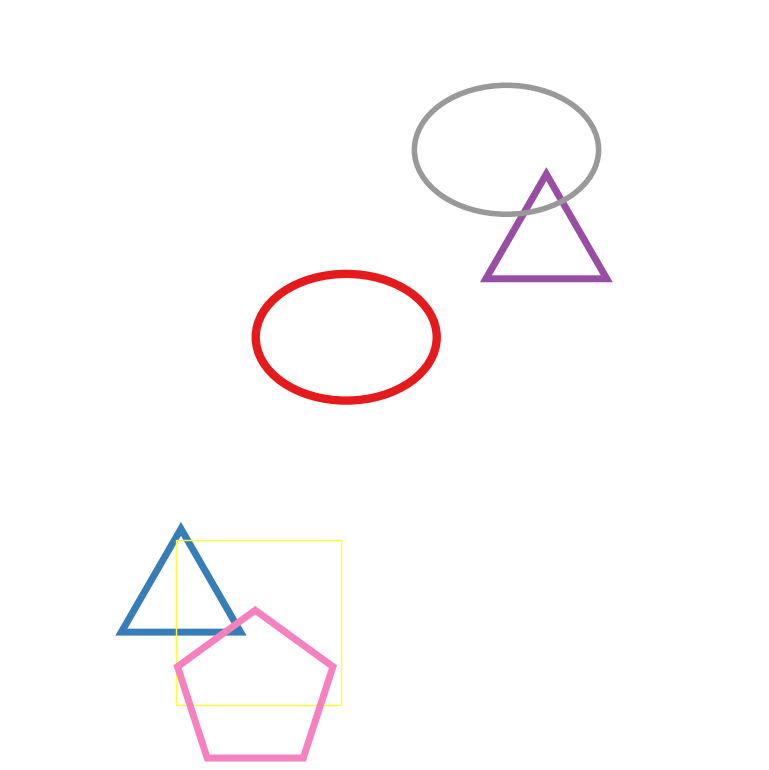[{"shape": "oval", "thickness": 3, "radius": 0.59, "center": [0.45, 0.562]}, {"shape": "triangle", "thickness": 2.5, "radius": 0.45, "center": [0.235, 0.224]}, {"shape": "triangle", "thickness": 2.5, "radius": 0.45, "center": [0.71, 0.683]}, {"shape": "square", "thickness": 0.5, "radius": 0.53, "center": [0.336, 0.191]}, {"shape": "pentagon", "thickness": 2.5, "radius": 0.53, "center": [0.331, 0.101]}, {"shape": "oval", "thickness": 2, "radius": 0.6, "center": [0.658, 0.805]}]